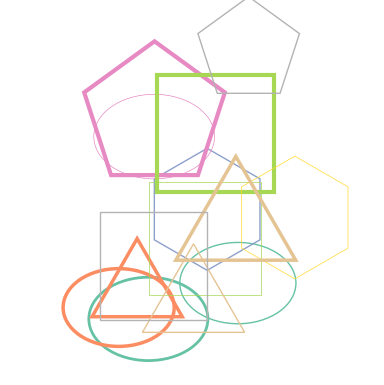[{"shape": "oval", "thickness": 2, "radius": 0.77, "center": [0.385, 0.172]}, {"shape": "oval", "thickness": 1, "radius": 0.75, "center": [0.618, 0.265]}, {"shape": "triangle", "thickness": 2.5, "radius": 0.68, "center": [0.356, 0.245]}, {"shape": "oval", "thickness": 2.5, "radius": 0.72, "center": [0.308, 0.201]}, {"shape": "hexagon", "thickness": 1, "radius": 0.79, "center": [0.538, 0.456]}, {"shape": "pentagon", "thickness": 3, "radius": 0.96, "center": [0.401, 0.701]}, {"shape": "oval", "thickness": 0.5, "radius": 0.78, "center": [0.4, 0.645]}, {"shape": "square", "thickness": 3, "radius": 0.76, "center": [0.559, 0.654]}, {"shape": "square", "thickness": 0.5, "radius": 0.73, "center": [0.532, 0.381]}, {"shape": "hexagon", "thickness": 0.5, "radius": 0.8, "center": [0.766, 0.435]}, {"shape": "triangle", "thickness": 2.5, "radius": 0.9, "center": [0.612, 0.414]}, {"shape": "triangle", "thickness": 1, "radius": 0.77, "center": [0.503, 0.213]}, {"shape": "square", "thickness": 1, "radius": 0.7, "center": [0.398, 0.309]}, {"shape": "pentagon", "thickness": 1, "radius": 0.69, "center": [0.646, 0.87]}]